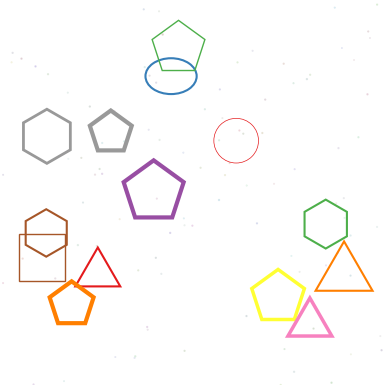[{"shape": "circle", "thickness": 0.5, "radius": 0.29, "center": [0.613, 0.635]}, {"shape": "triangle", "thickness": 1.5, "radius": 0.34, "center": [0.254, 0.29]}, {"shape": "oval", "thickness": 1.5, "radius": 0.33, "center": [0.444, 0.802]}, {"shape": "pentagon", "thickness": 1, "radius": 0.36, "center": [0.464, 0.875]}, {"shape": "hexagon", "thickness": 1.5, "radius": 0.32, "center": [0.846, 0.418]}, {"shape": "pentagon", "thickness": 3, "radius": 0.41, "center": [0.399, 0.502]}, {"shape": "triangle", "thickness": 1.5, "radius": 0.43, "center": [0.894, 0.288]}, {"shape": "pentagon", "thickness": 3, "radius": 0.3, "center": [0.186, 0.209]}, {"shape": "pentagon", "thickness": 2.5, "radius": 0.36, "center": [0.722, 0.228]}, {"shape": "square", "thickness": 1, "radius": 0.3, "center": [0.109, 0.331]}, {"shape": "hexagon", "thickness": 1.5, "radius": 0.31, "center": [0.12, 0.395]}, {"shape": "triangle", "thickness": 2.5, "radius": 0.33, "center": [0.805, 0.16]}, {"shape": "pentagon", "thickness": 3, "radius": 0.29, "center": [0.288, 0.656]}, {"shape": "hexagon", "thickness": 2, "radius": 0.35, "center": [0.122, 0.646]}]